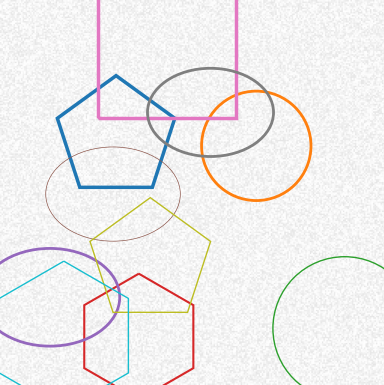[{"shape": "pentagon", "thickness": 2.5, "radius": 0.8, "center": [0.301, 0.643]}, {"shape": "circle", "thickness": 2, "radius": 0.71, "center": [0.666, 0.621]}, {"shape": "circle", "thickness": 1, "radius": 0.93, "center": [0.895, 0.147]}, {"shape": "hexagon", "thickness": 1.5, "radius": 0.82, "center": [0.361, 0.126]}, {"shape": "oval", "thickness": 2, "radius": 0.91, "center": [0.13, 0.228]}, {"shape": "oval", "thickness": 0.5, "radius": 0.87, "center": [0.294, 0.496]}, {"shape": "square", "thickness": 2.5, "radius": 0.89, "center": [0.434, 0.872]}, {"shape": "oval", "thickness": 2, "radius": 0.82, "center": [0.547, 0.708]}, {"shape": "pentagon", "thickness": 1, "radius": 0.82, "center": [0.39, 0.322]}, {"shape": "hexagon", "thickness": 1, "radius": 0.97, "center": [0.166, 0.128]}]